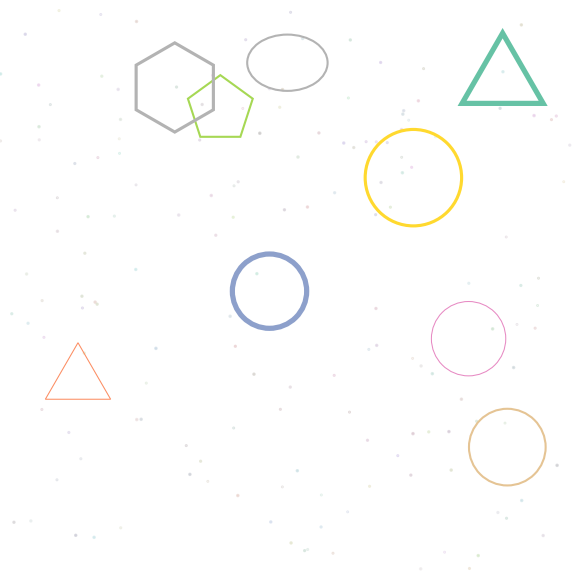[{"shape": "triangle", "thickness": 2.5, "radius": 0.41, "center": [0.87, 0.861]}, {"shape": "triangle", "thickness": 0.5, "radius": 0.33, "center": [0.135, 0.34]}, {"shape": "circle", "thickness": 2.5, "radius": 0.32, "center": [0.467, 0.495]}, {"shape": "circle", "thickness": 0.5, "radius": 0.32, "center": [0.811, 0.413]}, {"shape": "pentagon", "thickness": 1, "radius": 0.3, "center": [0.382, 0.81]}, {"shape": "circle", "thickness": 1.5, "radius": 0.42, "center": [0.716, 0.691]}, {"shape": "circle", "thickness": 1, "radius": 0.33, "center": [0.878, 0.225]}, {"shape": "oval", "thickness": 1, "radius": 0.35, "center": [0.498, 0.891]}, {"shape": "hexagon", "thickness": 1.5, "radius": 0.39, "center": [0.303, 0.848]}]